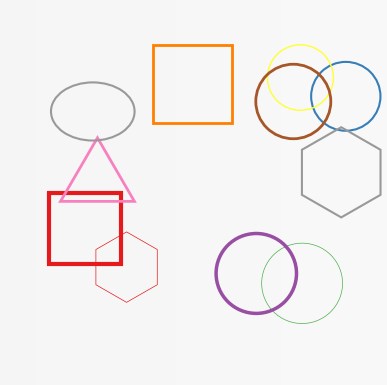[{"shape": "square", "thickness": 3, "radius": 0.46, "center": [0.219, 0.406]}, {"shape": "hexagon", "thickness": 0.5, "radius": 0.46, "center": [0.327, 0.306]}, {"shape": "circle", "thickness": 1.5, "radius": 0.45, "center": [0.892, 0.75]}, {"shape": "circle", "thickness": 0.5, "radius": 0.52, "center": [0.78, 0.264]}, {"shape": "circle", "thickness": 2.5, "radius": 0.52, "center": [0.661, 0.29]}, {"shape": "square", "thickness": 2, "radius": 0.51, "center": [0.496, 0.781]}, {"shape": "circle", "thickness": 1, "radius": 0.43, "center": [0.775, 0.799]}, {"shape": "circle", "thickness": 2, "radius": 0.48, "center": [0.757, 0.736]}, {"shape": "triangle", "thickness": 2, "radius": 0.55, "center": [0.252, 0.532]}, {"shape": "hexagon", "thickness": 1.5, "radius": 0.59, "center": [0.881, 0.552]}, {"shape": "oval", "thickness": 1.5, "radius": 0.54, "center": [0.239, 0.71]}]